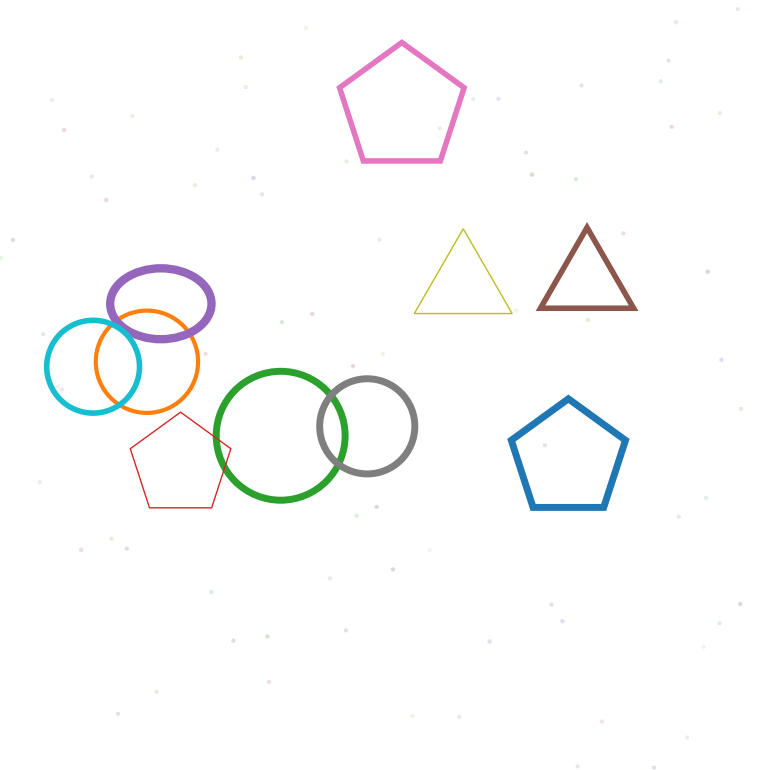[{"shape": "pentagon", "thickness": 2.5, "radius": 0.39, "center": [0.738, 0.404]}, {"shape": "circle", "thickness": 1.5, "radius": 0.33, "center": [0.191, 0.53]}, {"shape": "circle", "thickness": 2.5, "radius": 0.42, "center": [0.365, 0.434]}, {"shape": "pentagon", "thickness": 0.5, "radius": 0.34, "center": [0.235, 0.396]}, {"shape": "oval", "thickness": 3, "radius": 0.33, "center": [0.209, 0.605]}, {"shape": "triangle", "thickness": 2, "radius": 0.35, "center": [0.762, 0.635]}, {"shape": "pentagon", "thickness": 2, "radius": 0.43, "center": [0.522, 0.86]}, {"shape": "circle", "thickness": 2.5, "radius": 0.31, "center": [0.477, 0.446]}, {"shape": "triangle", "thickness": 0.5, "radius": 0.37, "center": [0.602, 0.629]}, {"shape": "circle", "thickness": 2, "radius": 0.3, "center": [0.121, 0.524]}]